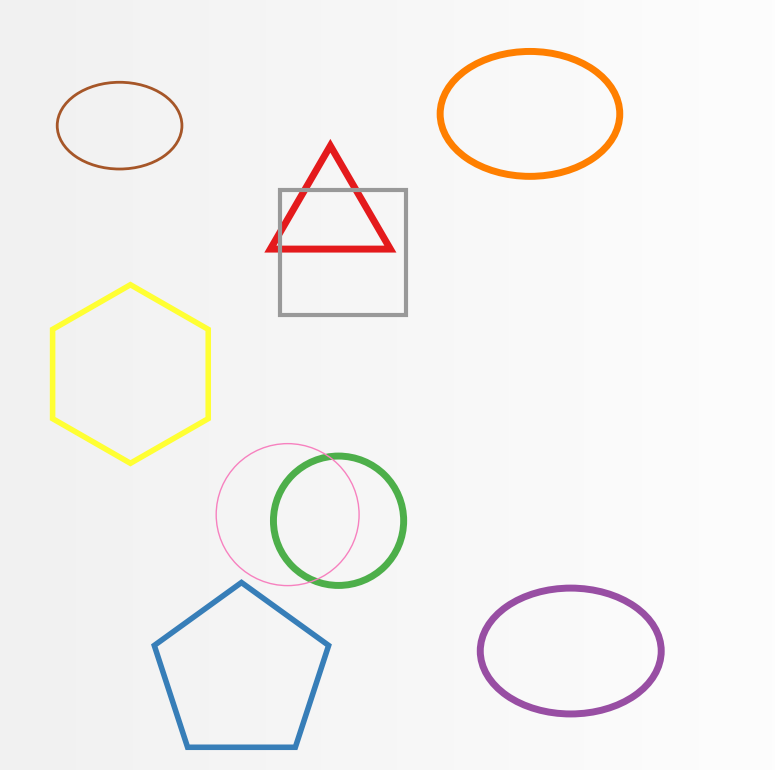[{"shape": "triangle", "thickness": 2.5, "radius": 0.45, "center": [0.426, 0.721]}, {"shape": "pentagon", "thickness": 2, "radius": 0.59, "center": [0.312, 0.125]}, {"shape": "circle", "thickness": 2.5, "radius": 0.42, "center": [0.437, 0.324]}, {"shape": "oval", "thickness": 2.5, "radius": 0.58, "center": [0.736, 0.155]}, {"shape": "oval", "thickness": 2.5, "radius": 0.58, "center": [0.684, 0.852]}, {"shape": "hexagon", "thickness": 2, "radius": 0.58, "center": [0.168, 0.514]}, {"shape": "oval", "thickness": 1, "radius": 0.4, "center": [0.154, 0.837]}, {"shape": "circle", "thickness": 0.5, "radius": 0.46, "center": [0.371, 0.332]}, {"shape": "square", "thickness": 1.5, "radius": 0.41, "center": [0.443, 0.672]}]